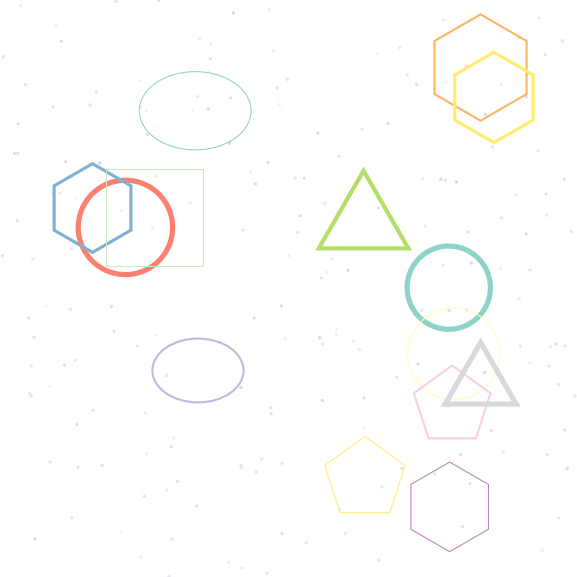[{"shape": "circle", "thickness": 2.5, "radius": 0.36, "center": [0.777, 0.501]}, {"shape": "oval", "thickness": 0.5, "radius": 0.48, "center": [0.338, 0.807]}, {"shape": "circle", "thickness": 0.5, "radius": 0.4, "center": [0.786, 0.386]}, {"shape": "oval", "thickness": 1, "radius": 0.39, "center": [0.343, 0.358]}, {"shape": "circle", "thickness": 2.5, "radius": 0.41, "center": [0.217, 0.605]}, {"shape": "hexagon", "thickness": 1.5, "radius": 0.38, "center": [0.16, 0.639]}, {"shape": "hexagon", "thickness": 1, "radius": 0.46, "center": [0.832, 0.882]}, {"shape": "triangle", "thickness": 2, "radius": 0.45, "center": [0.63, 0.614]}, {"shape": "pentagon", "thickness": 1, "radius": 0.35, "center": [0.783, 0.297]}, {"shape": "triangle", "thickness": 2.5, "radius": 0.36, "center": [0.832, 0.335]}, {"shape": "hexagon", "thickness": 0.5, "radius": 0.39, "center": [0.779, 0.121]}, {"shape": "square", "thickness": 0.5, "radius": 0.42, "center": [0.268, 0.623]}, {"shape": "hexagon", "thickness": 1.5, "radius": 0.39, "center": [0.855, 0.83]}, {"shape": "pentagon", "thickness": 0.5, "radius": 0.37, "center": [0.632, 0.17]}]